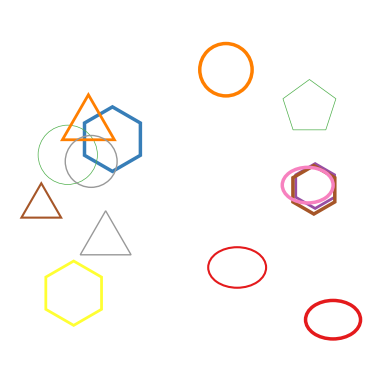[{"shape": "oval", "thickness": 2.5, "radius": 0.36, "center": [0.865, 0.17]}, {"shape": "oval", "thickness": 1.5, "radius": 0.38, "center": [0.616, 0.305]}, {"shape": "hexagon", "thickness": 2.5, "radius": 0.42, "center": [0.292, 0.639]}, {"shape": "pentagon", "thickness": 0.5, "radius": 0.36, "center": [0.804, 0.721]}, {"shape": "circle", "thickness": 0.5, "radius": 0.38, "center": [0.176, 0.598]}, {"shape": "hexagon", "thickness": 2, "radius": 0.29, "center": [0.819, 0.517]}, {"shape": "triangle", "thickness": 2, "radius": 0.39, "center": [0.23, 0.676]}, {"shape": "circle", "thickness": 2.5, "radius": 0.34, "center": [0.587, 0.819]}, {"shape": "hexagon", "thickness": 2, "radius": 0.42, "center": [0.191, 0.238]}, {"shape": "hexagon", "thickness": 2.5, "radius": 0.31, "center": [0.815, 0.507]}, {"shape": "triangle", "thickness": 1.5, "radius": 0.3, "center": [0.107, 0.464]}, {"shape": "oval", "thickness": 2.5, "radius": 0.33, "center": [0.799, 0.519]}, {"shape": "circle", "thickness": 1, "radius": 0.34, "center": [0.237, 0.581]}, {"shape": "triangle", "thickness": 1, "radius": 0.38, "center": [0.274, 0.376]}]